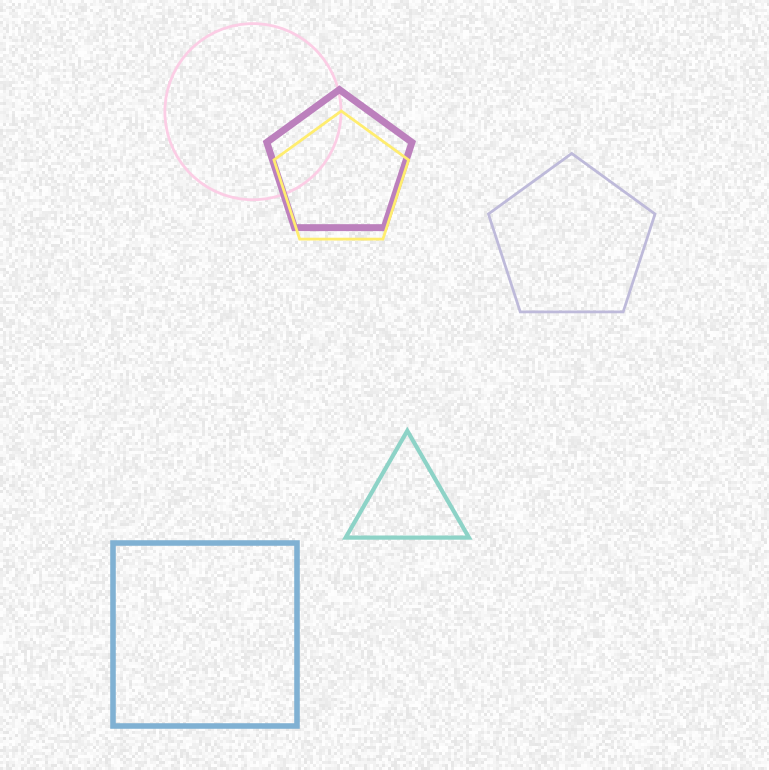[{"shape": "triangle", "thickness": 1.5, "radius": 0.46, "center": [0.529, 0.348]}, {"shape": "pentagon", "thickness": 1, "radius": 0.57, "center": [0.742, 0.687]}, {"shape": "square", "thickness": 2, "radius": 0.6, "center": [0.266, 0.176]}, {"shape": "circle", "thickness": 1, "radius": 0.57, "center": [0.329, 0.855]}, {"shape": "pentagon", "thickness": 2.5, "radius": 0.5, "center": [0.441, 0.785]}, {"shape": "pentagon", "thickness": 1, "radius": 0.46, "center": [0.443, 0.764]}]